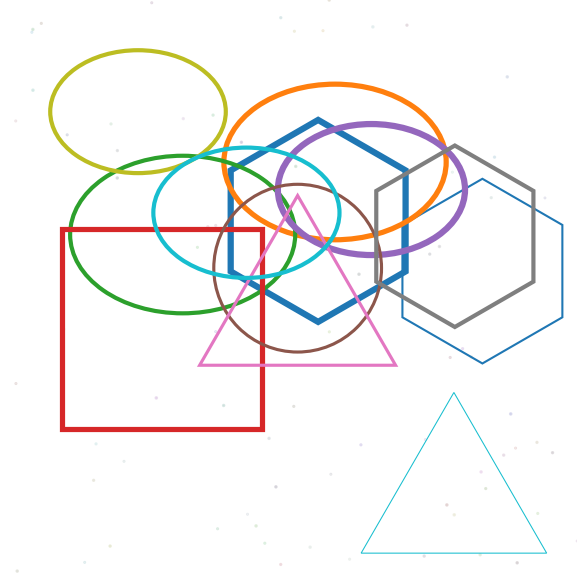[{"shape": "hexagon", "thickness": 3, "radius": 0.87, "center": [0.551, 0.617]}, {"shape": "hexagon", "thickness": 1, "radius": 0.8, "center": [0.835, 0.53]}, {"shape": "oval", "thickness": 2.5, "radius": 0.96, "center": [0.58, 0.719]}, {"shape": "oval", "thickness": 2, "radius": 0.97, "center": [0.316, 0.593]}, {"shape": "square", "thickness": 2.5, "radius": 0.87, "center": [0.28, 0.429]}, {"shape": "oval", "thickness": 3, "radius": 0.81, "center": [0.643, 0.671]}, {"shape": "circle", "thickness": 1.5, "radius": 0.73, "center": [0.515, 0.535]}, {"shape": "triangle", "thickness": 1.5, "radius": 0.98, "center": [0.515, 0.465]}, {"shape": "hexagon", "thickness": 2, "radius": 0.79, "center": [0.788, 0.59]}, {"shape": "oval", "thickness": 2, "radius": 0.76, "center": [0.239, 0.806]}, {"shape": "triangle", "thickness": 0.5, "radius": 0.93, "center": [0.786, 0.134]}, {"shape": "oval", "thickness": 2, "radius": 0.81, "center": [0.427, 0.631]}]